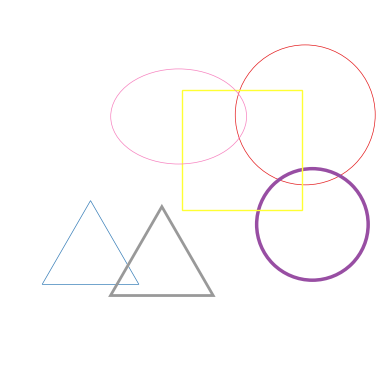[{"shape": "circle", "thickness": 0.5, "radius": 0.91, "center": [0.793, 0.702]}, {"shape": "triangle", "thickness": 0.5, "radius": 0.73, "center": [0.235, 0.334]}, {"shape": "circle", "thickness": 2.5, "radius": 0.72, "center": [0.811, 0.417]}, {"shape": "square", "thickness": 1, "radius": 0.78, "center": [0.629, 0.611]}, {"shape": "oval", "thickness": 0.5, "radius": 0.88, "center": [0.464, 0.698]}, {"shape": "triangle", "thickness": 2, "radius": 0.77, "center": [0.42, 0.309]}]